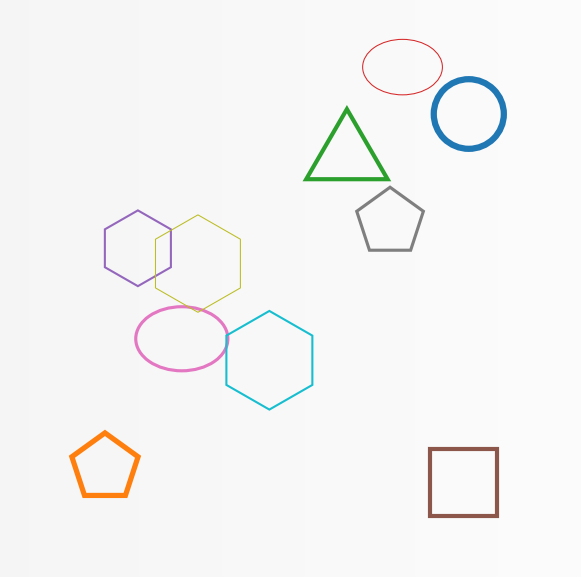[{"shape": "circle", "thickness": 3, "radius": 0.3, "center": [0.807, 0.802]}, {"shape": "pentagon", "thickness": 2.5, "radius": 0.3, "center": [0.181, 0.19]}, {"shape": "triangle", "thickness": 2, "radius": 0.4, "center": [0.597, 0.729]}, {"shape": "oval", "thickness": 0.5, "radius": 0.34, "center": [0.693, 0.883]}, {"shape": "hexagon", "thickness": 1, "radius": 0.33, "center": [0.237, 0.569]}, {"shape": "square", "thickness": 2, "radius": 0.29, "center": [0.797, 0.163]}, {"shape": "oval", "thickness": 1.5, "radius": 0.4, "center": [0.313, 0.413]}, {"shape": "pentagon", "thickness": 1.5, "radius": 0.3, "center": [0.671, 0.615]}, {"shape": "hexagon", "thickness": 0.5, "radius": 0.42, "center": [0.341, 0.543]}, {"shape": "hexagon", "thickness": 1, "radius": 0.43, "center": [0.463, 0.375]}]